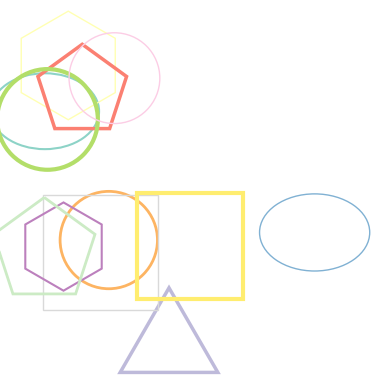[{"shape": "oval", "thickness": 1.5, "radius": 0.7, "center": [0.117, 0.711]}, {"shape": "hexagon", "thickness": 1, "radius": 0.7, "center": [0.177, 0.83]}, {"shape": "triangle", "thickness": 2.5, "radius": 0.73, "center": [0.439, 0.106]}, {"shape": "pentagon", "thickness": 2.5, "radius": 0.61, "center": [0.214, 0.764]}, {"shape": "oval", "thickness": 1, "radius": 0.72, "center": [0.817, 0.396]}, {"shape": "circle", "thickness": 2, "radius": 0.63, "center": [0.283, 0.376]}, {"shape": "circle", "thickness": 3, "radius": 0.65, "center": [0.123, 0.69]}, {"shape": "circle", "thickness": 1, "radius": 0.59, "center": [0.297, 0.797]}, {"shape": "square", "thickness": 1, "radius": 0.75, "center": [0.261, 0.344]}, {"shape": "hexagon", "thickness": 1.5, "radius": 0.57, "center": [0.165, 0.36]}, {"shape": "pentagon", "thickness": 2, "radius": 0.69, "center": [0.115, 0.349]}, {"shape": "square", "thickness": 3, "radius": 0.69, "center": [0.492, 0.36]}]